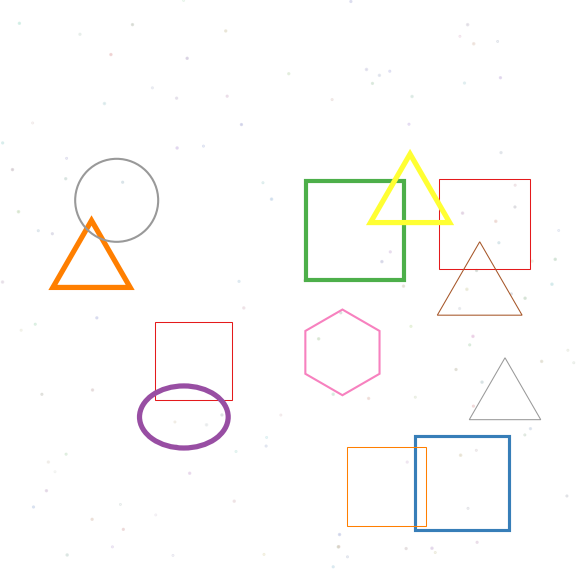[{"shape": "square", "thickness": 0.5, "radius": 0.39, "center": [0.839, 0.611]}, {"shape": "square", "thickness": 0.5, "radius": 0.34, "center": [0.335, 0.374]}, {"shape": "square", "thickness": 1.5, "radius": 0.41, "center": [0.799, 0.162]}, {"shape": "square", "thickness": 2, "radius": 0.43, "center": [0.615, 0.6]}, {"shape": "oval", "thickness": 2.5, "radius": 0.38, "center": [0.318, 0.277]}, {"shape": "triangle", "thickness": 2.5, "radius": 0.39, "center": [0.158, 0.54]}, {"shape": "square", "thickness": 0.5, "radius": 0.34, "center": [0.669, 0.157]}, {"shape": "triangle", "thickness": 2.5, "radius": 0.4, "center": [0.71, 0.653]}, {"shape": "triangle", "thickness": 0.5, "radius": 0.42, "center": [0.831, 0.496]}, {"shape": "hexagon", "thickness": 1, "radius": 0.37, "center": [0.593, 0.389]}, {"shape": "triangle", "thickness": 0.5, "radius": 0.36, "center": [0.874, 0.308]}, {"shape": "circle", "thickness": 1, "radius": 0.36, "center": [0.202, 0.652]}]